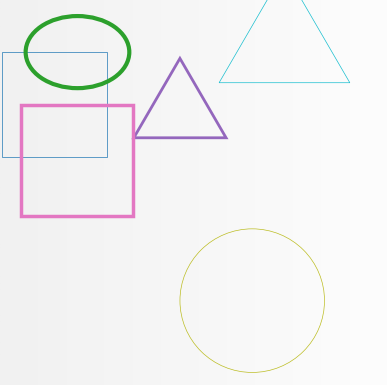[{"shape": "square", "thickness": 0.5, "radius": 0.68, "center": [0.14, 0.729]}, {"shape": "oval", "thickness": 3, "radius": 0.67, "center": [0.2, 0.865]}, {"shape": "triangle", "thickness": 2, "radius": 0.69, "center": [0.464, 0.711]}, {"shape": "square", "thickness": 2.5, "radius": 0.72, "center": [0.199, 0.582]}, {"shape": "circle", "thickness": 0.5, "radius": 0.93, "center": [0.651, 0.219]}, {"shape": "triangle", "thickness": 0.5, "radius": 0.97, "center": [0.734, 0.883]}]